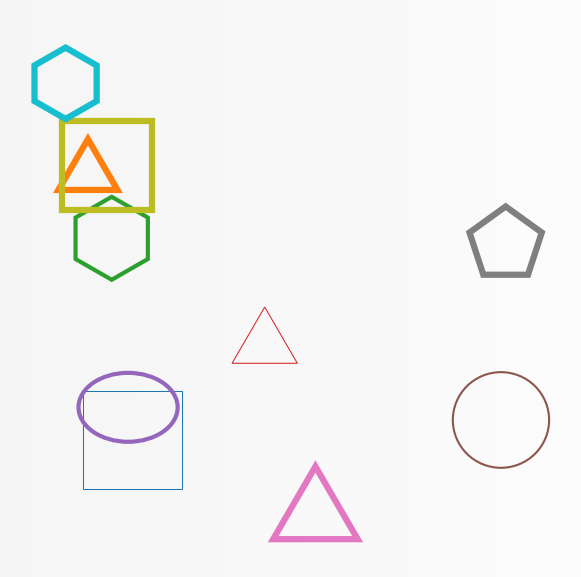[{"shape": "square", "thickness": 0.5, "radius": 0.43, "center": [0.228, 0.237]}, {"shape": "triangle", "thickness": 3, "radius": 0.29, "center": [0.151, 0.7]}, {"shape": "hexagon", "thickness": 2, "radius": 0.36, "center": [0.192, 0.587]}, {"shape": "triangle", "thickness": 0.5, "radius": 0.32, "center": [0.455, 0.402]}, {"shape": "oval", "thickness": 2, "radius": 0.43, "center": [0.22, 0.294]}, {"shape": "circle", "thickness": 1, "radius": 0.41, "center": [0.862, 0.272]}, {"shape": "triangle", "thickness": 3, "radius": 0.42, "center": [0.543, 0.107]}, {"shape": "pentagon", "thickness": 3, "radius": 0.33, "center": [0.87, 0.576]}, {"shape": "square", "thickness": 3, "radius": 0.39, "center": [0.184, 0.712]}, {"shape": "hexagon", "thickness": 3, "radius": 0.31, "center": [0.113, 0.855]}]